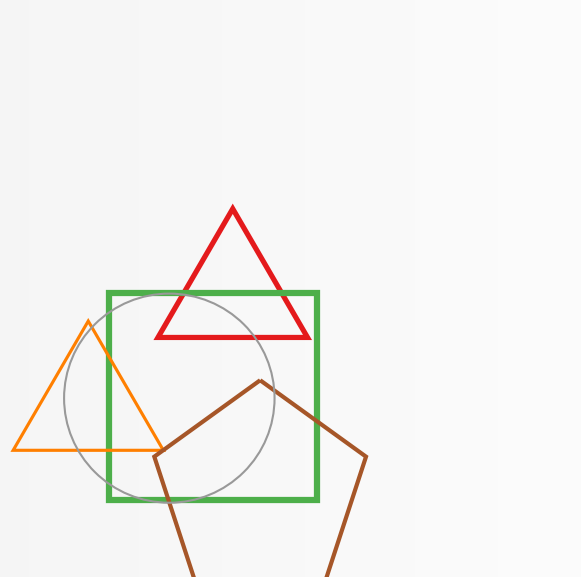[{"shape": "triangle", "thickness": 2.5, "radius": 0.74, "center": [0.4, 0.489]}, {"shape": "square", "thickness": 3, "radius": 0.9, "center": [0.366, 0.313]}, {"shape": "triangle", "thickness": 1.5, "radius": 0.75, "center": [0.152, 0.294]}, {"shape": "pentagon", "thickness": 2, "radius": 0.96, "center": [0.448, 0.149]}, {"shape": "circle", "thickness": 1, "radius": 0.91, "center": [0.291, 0.31]}]